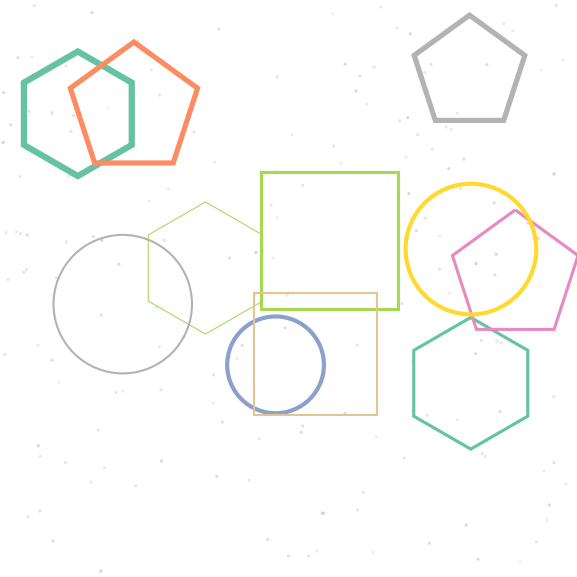[{"shape": "hexagon", "thickness": 3, "radius": 0.54, "center": [0.135, 0.802]}, {"shape": "hexagon", "thickness": 1.5, "radius": 0.57, "center": [0.815, 0.335]}, {"shape": "pentagon", "thickness": 2.5, "radius": 0.58, "center": [0.232, 0.811]}, {"shape": "circle", "thickness": 2, "radius": 0.42, "center": [0.477, 0.367]}, {"shape": "pentagon", "thickness": 1.5, "radius": 0.57, "center": [0.892, 0.521]}, {"shape": "square", "thickness": 1.5, "radius": 0.6, "center": [0.57, 0.582]}, {"shape": "hexagon", "thickness": 0.5, "radius": 0.57, "center": [0.356, 0.535]}, {"shape": "circle", "thickness": 2, "radius": 0.57, "center": [0.815, 0.568]}, {"shape": "square", "thickness": 1, "radius": 0.53, "center": [0.547, 0.386]}, {"shape": "circle", "thickness": 1, "radius": 0.6, "center": [0.213, 0.472]}, {"shape": "pentagon", "thickness": 2.5, "radius": 0.5, "center": [0.813, 0.872]}]